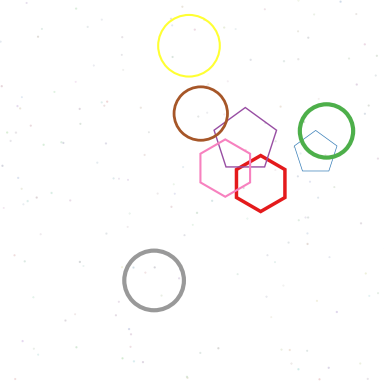[{"shape": "hexagon", "thickness": 2.5, "radius": 0.36, "center": [0.677, 0.523]}, {"shape": "pentagon", "thickness": 0.5, "radius": 0.29, "center": [0.82, 0.603]}, {"shape": "circle", "thickness": 3, "radius": 0.35, "center": [0.848, 0.66]}, {"shape": "pentagon", "thickness": 1, "radius": 0.43, "center": [0.637, 0.635]}, {"shape": "circle", "thickness": 1.5, "radius": 0.4, "center": [0.491, 0.881]}, {"shape": "circle", "thickness": 2, "radius": 0.35, "center": [0.521, 0.705]}, {"shape": "hexagon", "thickness": 1.5, "radius": 0.37, "center": [0.585, 0.563]}, {"shape": "circle", "thickness": 3, "radius": 0.39, "center": [0.4, 0.272]}]